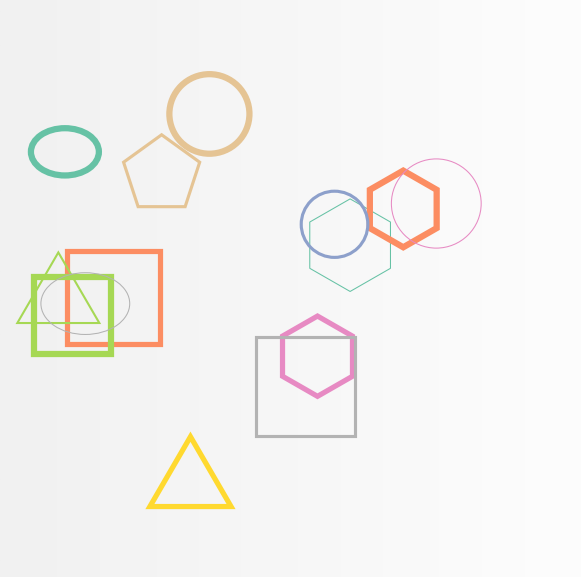[{"shape": "hexagon", "thickness": 0.5, "radius": 0.4, "center": [0.602, 0.575]}, {"shape": "oval", "thickness": 3, "radius": 0.29, "center": [0.112, 0.736]}, {"shape": "hexagon", "thickness": 3, "radius": 0.33, "center": [0.694, 0.637]}, {"shape": "square", "thickness": 2.5, "radius": 0.4, "center": [0.196, 0.484]}, {"shape": "circle", "thickness": 1.5, "radius": 0.29, "center": [0.576, 0.611]}, {"shape": "circle", "thickness": 0.5, "radius": 0.39, "center": [0.751, 0.647]}, {"shape": "hexagon", "thickness": 2.5, "radius": 0.35, "center": [0.546, 0.382]}, {"shape": "triangle", "thickness": 1, "radius": 0.41, "center": [0.1, 0.481]}, {"shape": "square", "thickness": 3, "radius": 0.33, "center": [0.125, 0.453]}, {"shape": "triangle", "thickness": 2.5, "radius": 0.4, "center": [0.328, 0.162]}, {"shape": "circle", "thickness": 3, "radius": 0.34, "center": [0.36, 0.802]}, {"shape": "pentagon", "thickness": 1.5, "radius": 0.34, "center": [0.278, 0.697]}, {"shape": "oval", "thickness": 0.5, "radius": 0.38, "center": [0.147, 0.473]}, {"shape": "square", "thickness": 1.5, "radius": 0.43, "center": [0.526, 0.329]}]